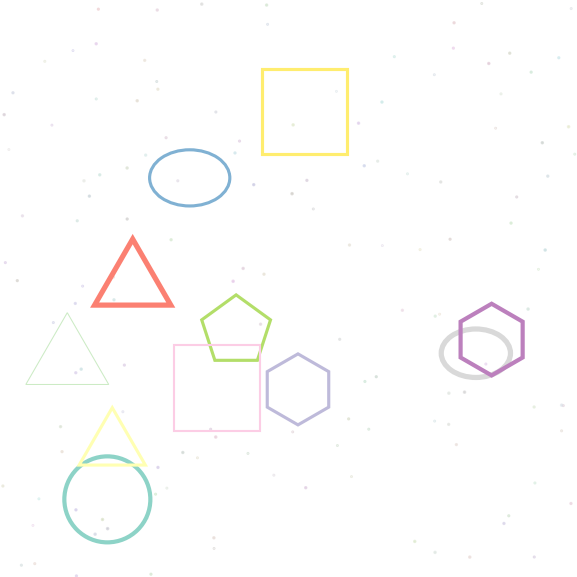[{"shape": "circle", "thickness": 2, "radius": 0.37, "center": [0.186, 0.134]}, {"shape": "triangle", "thickness": 1.5, "radius": 0.33, "center": [0.194, 0.227]}, {"shape": "hexagon", "thickness": 1.5, "radius": 0.31, "center": [0.516, 0.325]}, {"shape": "triangle", "thickness": 2.5, "radius": 0.38, "center": [0.23, 0.509]}, {"shape": "oval", "thickness": 1.5, "radius": 0.35, "center": [0.329, 0.691]}, {"shape": "pentagon", "thickness": 1.5, "radius": 0.31, "center": [0.409, 0.426]}, {"shape": "square", "thickness": 1, "radius": 0.37, "center": [0.375, 0.327]}, {"shape": "oval", "thickness": 2.5, "radius": 0.3, "center": [0.824, 0.387]}, {"shape": "hexagon", "thickness": 2, "radius": 0.31, "center": [0.851, 0.411]}, {"shape": "triangle", "thickness": 0.5, "radius": 0.41, "center": [0.116, 0.375]}, {"shape": "square", "thickness": 1.5, "radius": 0.37, "center": [0.527, 0.806]}]